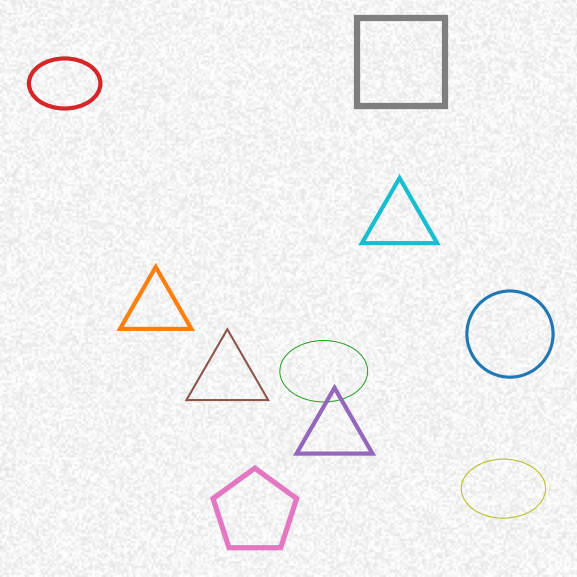[{"shape": "circle", "thickness": 1.5, "radius": 0.37, "center": [0.883, 0.421]}, {"shape": "triangle", "thickness": 2, "radius": 0.36, "center": [0.27, 0.465]}, {"shape": "oval", "thickness": 0.5, "radius": 0.38, "center": [0.561, 0.356]}, {"shape": "oval", "thickness": 2, "radius": 0.31, "center": [0.112, 0.855]}, {"shape": "triangle", "thickness": 2, "radius": 0.38, "center": [0.579, 0.252]}, {"shape": "triangle", "thickness": 1, "radius": 0.41, "center": [0.394, 0.347]}, {"shape": "pentagon", "thickness": 2.5, "radius": 0.38, "center": [0.441, 0.112]}, {"shape": "square", "thickness": 3, "radius": 0.38, "center": [0.694, 0.891]}, {"shape": "oval", "thickness": 0.5, "radius": 0.37, "center": [0.872, 0.153]}, {"shape": "triangle", "thickness": 2, "radius": 0.38, "center": [0.692, 0.616]}]